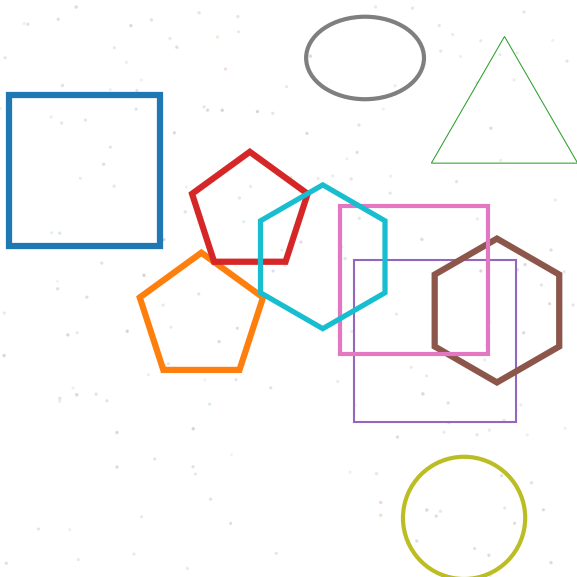[{"shape": "square", "thickness": 3, "radius": 0.65, "center": [0.146, 0.704]}, {"shape": "pentagon", "thickness": 3, "radius": 0.56, "center": [0.349, 0.449]}, {"shape": "triangle", "thickness": 0.5, "radius": 0.73, "center": [0.874, 0.79]}, {"shape": "pentagon", "thickness": 3, "radius": 0.53, "center": [0.433, 0.631]}, {"shape": "square", "thickness": 1, "radius": 0.7, "center": [0.754, 0.409]}, {"shape": "hexagon", "thickness": 3, "radius": 0.62, "center": [0.861, 0.461]}, {"shape": "square", "thickness": 2, "radius": 0.64, "center": [0.717, 0.514]}, {"shape": "oval", "thickness": 2, "radius": 0.51, "center": [0.632, 0.899]}, {"shape": "circle", "thickness": 2, "radius": 0.53, "center": [0.804, 0.102]}, {"shape": "hexagon", "thickness": 2.5, "radius": 0.62, "center": [0.559, 0.555]}]